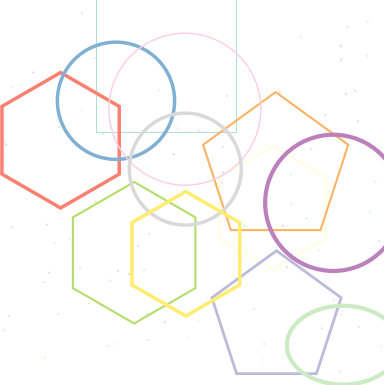[{"shape": "square", "thickness": 0.5, "radius": 0.91, "center": [0.431, 0.838]}, {"shape": "hexagon", "thickness": 0.5, "radius": 0.8, "center": [0.709, 0.46]}, {"shape": "pentagon", "thickness": 2, "radius": 0.88, "center": [0.718, 0.172]}, {"shape": "hexagon", "thickness": 2.5, "radius": 0.88, "center": [0.157, 0.636]}, {"shape": "circle", "thickness": 2.5, "radius": 0.76, "center": [0.301, 0.738]}, {"shape": "pentagon", "thickness": 1.5, "radius": 0.99, "center": [0.716, 0.563]}, {"shape": "hexagon", "thickness": 1.5, "radius": 0.92, "center": [0.348, 0.344]}, {"shape": "circle", "thickness": 1, "radius": 0.99, "center": [0.48, 0.716]}, {"shape": "circle", "thickness": 2.5, "radius": 0.73, "center": [0.481, 0.561]}, {"shape": "circle", "thickness": 3, "radius": 0.88, "center": [0.866, 0.473]}, {"shape": "oval", "thickness": 3, "radius": 0.73, "center": [0.891, 0.104]}, {"shape": "hexagon", "thickness": 2.5, "radius": 0.81, "center": [0.483, 0.341]}]